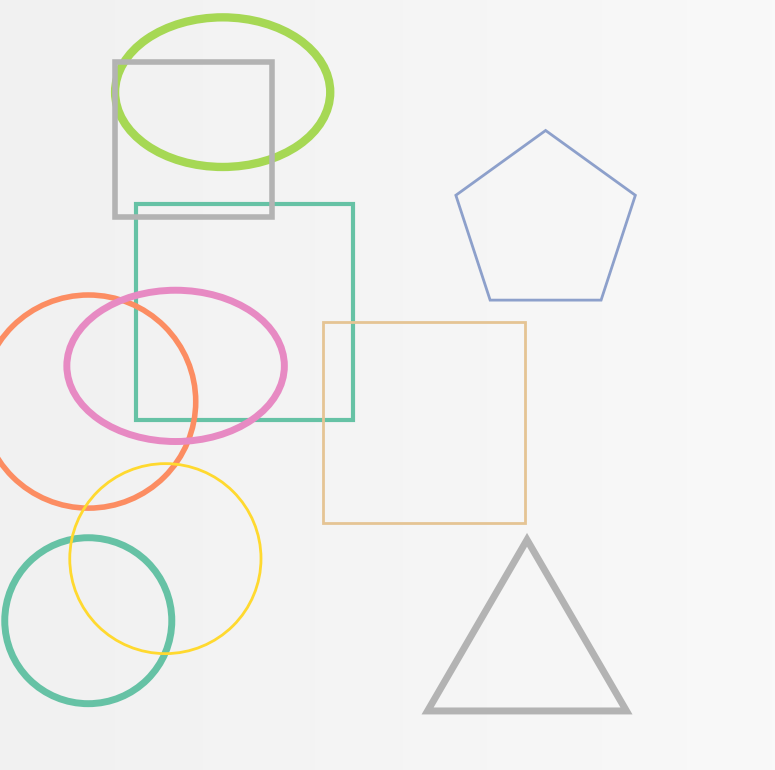[{"shape": "square", "thickness": 1.5, "radius": 0.7, "center": [0.316, 0.595]}, {"shape": "circle", "thickness": 2.5, "radius": 0.54, "center": [0.114, 0.194]}, {"shape": "circle", "thickness": 2, "radius": 0.69, "center": [0.114, 0.478]}, {"shape": "pentagon", "thickness": 1, "radius": 0.61, "center": [0.704, 0.709]}, {"shape": "oval", "thickness": 2.5, "radius": 0.7, "center": [0.227, 0.525]}, {"shape": "oval", "thickness": 3, "radius": 0.69, "center": [0.287, 0.88]}, {"shape": "circle", "thickness": 1, "radius": 0.62, "center": [0.213, 0.275]}, {"shape": "square", "thickness": 1, "radius": 0.65, "center": [0.547, 0.451]}, {"shape": "triangle", "thickness": 2.5, "radius": 0.74, "center": [0.68, 0.151]}, {"shape": "square", "thickness": 2, "radius": 0.51, "center": [0.249, 0.819]}]